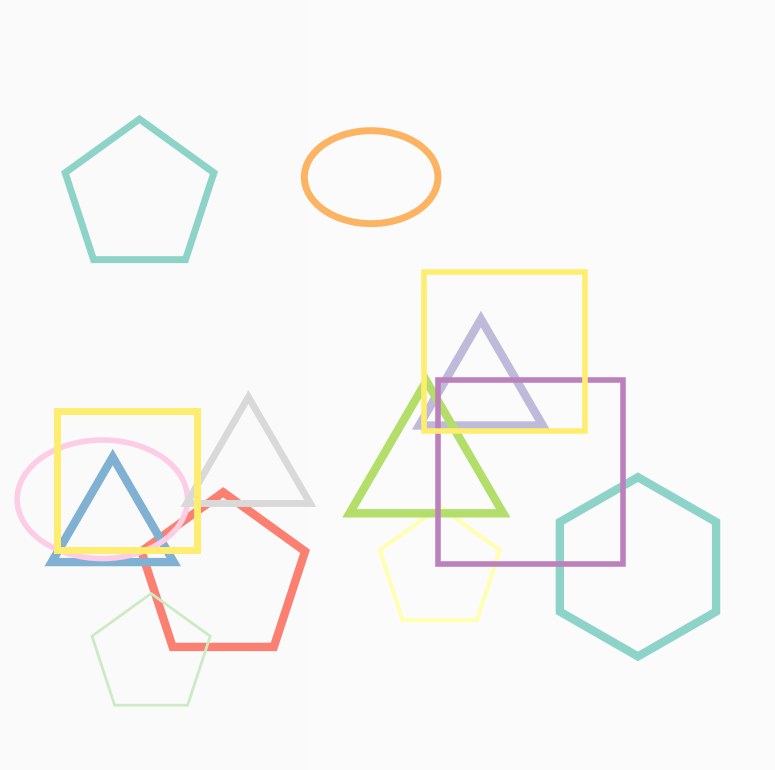[{"shape": "pentagon", "thickness": 2.5, "radius": 0.5, "center": [0.18, 0.744]}, {"shape": "hexagon", "thickness": 3, "radius": 0.58, "center": [0.823, 0.264]}, {"shape": "pentagon", "thickness": 1.5, "radius": 0.41, "center": [0.567, 0.26]}, {"shape": "triangle", "thickness": 3, "radius": 0.46, "center": [0.621, 0.493]}, {"shape": "pentagon", "thickness": 3, "radius": 0.56, "center": [0.288, 0.25]}, {"shape": "triangle", "thickness": 3, "radius": 0.45, "center": [0.145, 0.315]}, {"shape": "oval", "thickness": 2.5, "radius": 0.43, "center": [0.479, 0.77]}, {"shape": "triangle", "thickness": 3, "radius": 0.57, "center": [0.55, 0.391]}, {"shape": "oval", "thickness": 2, "radius": 0.55, "center": [0.132, 0.352]}, {"shape": "triangle", "thickness": 2.5, "radius": 0.46, "center": [0.321, 0.392]}, {"shape": "square", "thickness": 2, "radius": 0.6, "center": [0.684, 0.387]}, {"shape": "pentagon", "thickness": 1, "radius": 0.4, "center": [0.195, 0.149]}, {"shape": "square", "thickness": 2, "radius": 0.52, "center": [0.651, 0.543]}, {"shape": "square", "thickness": 2.5, "radius": 0.45, "center": [0.164, 0.376]}]